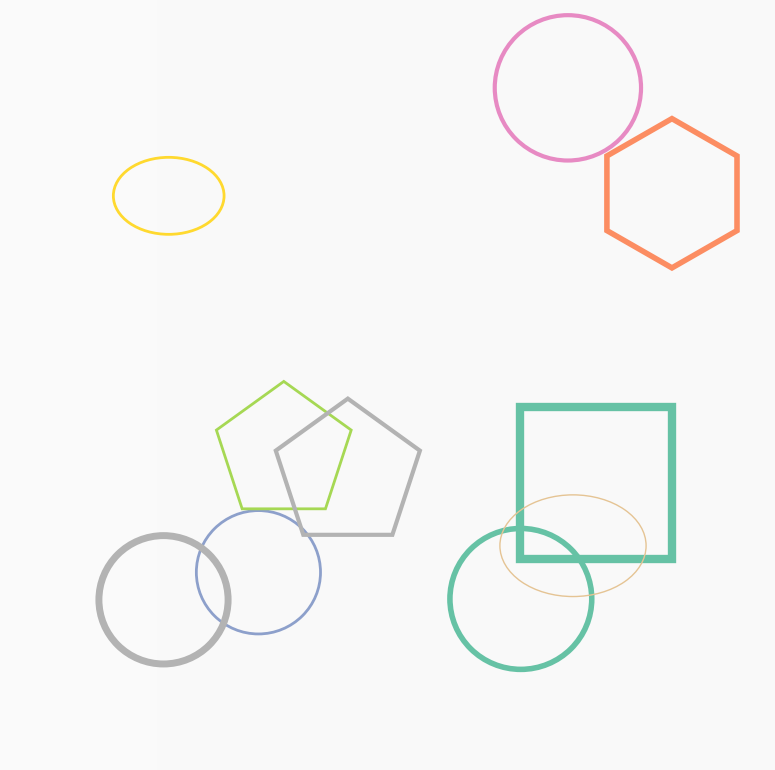[{"shape": "square", "thickness": 3, "radius": 0.49, "center": [0.769, 0.373]}, {"shape": "circle", "thickness": 2, "radius": 0.46, "center": [0.672, 0.222]}, {"shape": "hexagon", "thickness": 2, "radius": 0.48, "center": [0.867, 0.749]}, {"shape": "circle", "thickness": 1, "radius": 0.4, "center": [0.333, 0.257]}, {"shape": "circle", "thickness": 1.5, "radius": 0.47, "center": [0.733, 0.886]}, {"shape": "pentagon", "thickness": 1, "radius": 0.46, "center": [0.366, 0.413]}, {"shape": "oval", "thickness": 1, "radius": 0.36, "center": [0.218, 0.746]}, {"shape": "oval", "thickness": 0.5, "radius": 0.47, "center": [0.739, 0.291]}, {"shape": "circle", "thickness": 2.5, "radius": 0.42, "center": [0.211, 0.221]}, {"shape": "pentagon", "thickness": 1.5, "radius": 0.49, "center": [0.449, 0.385]}]